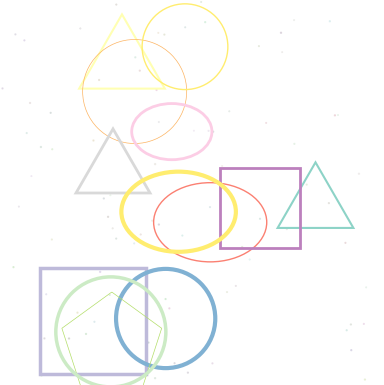[{"shape": "triangle", "thickness": 1.5, "radius": 0.57, "center": [0.819, 0.465]}, {"shape": "triangle", "thickness": 1.5, "radius": 0.64, "center": [0.317, 0.834]}, {"shape": "square", "thickness": 2.5, "radius": 0.69, "center": [0.241, 0.167]}, {"shape": "oval", "thickness": 1, "radius": 0.73, "center": [0.546, 0.423]}, {"shape": "circle", "thickness": 3, "radius": 0.64, "center": [0.43, 0.173]}, {"shape": "circle", "thickness": 0.5, "radius": 0.68, "center": [0.35, 0.762]}, {"shape": "pentagon", "thickness": 0.5, "radius": 0.68, "center": [0.29, 0.105]}, {"shape": "oval", "thickness": 2, "radius": 0.52, "center": [0.446, 0.658]}, {"shape": "triangle", "thickness": 2, "radius": 0.56, "center": [0.294, 0.554]}, {"shape": "square", "thickness": 2, "radius": 0.52, "center": [0.675, 0.459]}, {"shape": "circle", "thickness": 2.5, "radius": 0.71, "center": [0.288, 0.138]}, {"shape": "circle", "thickness": 1, "radius": 0.56, "center": [0.48, 0.879]}, {"shape": "oval", "thickness": 3, "radius": 0.74, "center": [0.464, 0.45]}]